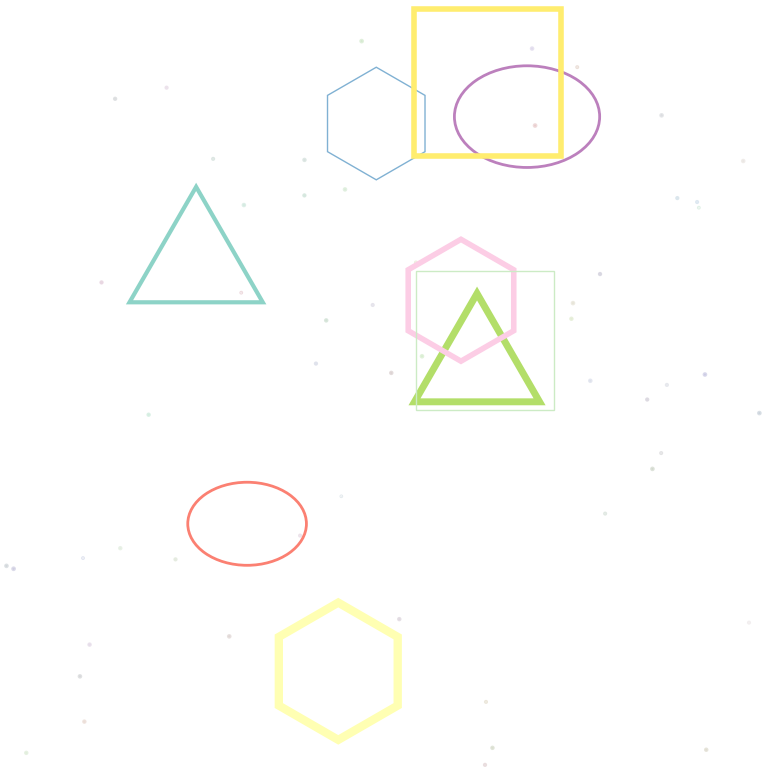[{"shape": "triangle", "thickness": 1.5, "radius": 0.5, "center": [0.255, 0.657]}, {"shape": "hexagon", "thickness": 3, "radius": 0.45, "center": [0.439, 0.128]}, {"shape": "oval", "thickness": 1, "radius": 0.39, "center": [0.321, 0.32]}, {"shape": "hexagon", "thickness": 0.5, "radius": 0.37, "center": [0.489, 0.84]}, {"shape": "triangle", "thickness": 2.5, "radius": 0.47, "center": [0.62, 0.525]}, {"shape": "hexagon", "thickness": 2, "radius": 0.4, "center": [0.599, 0.61]}, {"shape": "oval", "thickness": 1, "radius": 0.47, "center": [0.684, 0.849]}, {"shape": "square", "thickness": 0.5, "radius": 0.45, "center": [0.63, 0.558]}, {"shape": "square", "thickness": 2, "radius": 0.48, "center": [0.633, 0.893]}]